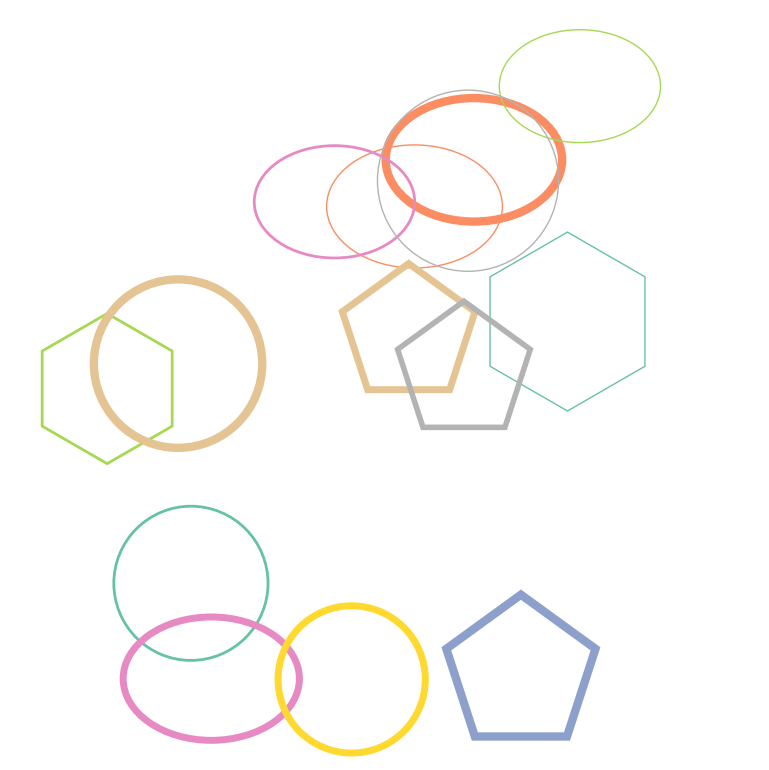[{"shape": "hexagon", "thickness": 0.5, "radius": 0.58, "center": [0.737, 0.582]}, {"shape": "circle", "thickness": 1, "radius": 0.5, "center": [0.248, 0.242]}, {"shape": "oval", "thickness": 0.5, "radius": 0.57, "center": [0.538, 0.732]}, {"shape": "oval", "thickness": 3, "radius": 0.57, "center": [0.615, 0.792]}, {"shape": "pentagon", "thickness": 3, "radius": 0.51, "center": [0.677, 0.126]}, {"shape": "oval", "thickness": 1, "radius": 0.52, "center": [0.434, 0.738]}, {"shape": "oval", "thickness": 2.5, "radius": 0.57, "center": [0.274, 0.119]}, {"shape": "oval", "thickness": 0.5, "radius": 0.52, "center": [0.753, 0.888]}, {"shape": "hexagon", "thickness": 1, "radius": 0.49, "center": [0.139, 0.495]}, {"shape": "circle", "thickness": 2.5, "radius": 0.48, "center": [0.457, 0.118]}, {"shape": "circle", "thickness": 3, "radius": 0.55, "center": [0.231, 0.528]}, {"shape": "pentagon", "thickness": 2.5, "radius": 0.45, "center": [0.531, 0.567]}, {"shape": "pentagon", "thickness": 2, "radius": 0.45, "center": [0.603, 0.518]}, {"shape": "circle", "thickness": 0.5, "radius": 0.59, "center": [0.608, 0.765]}]